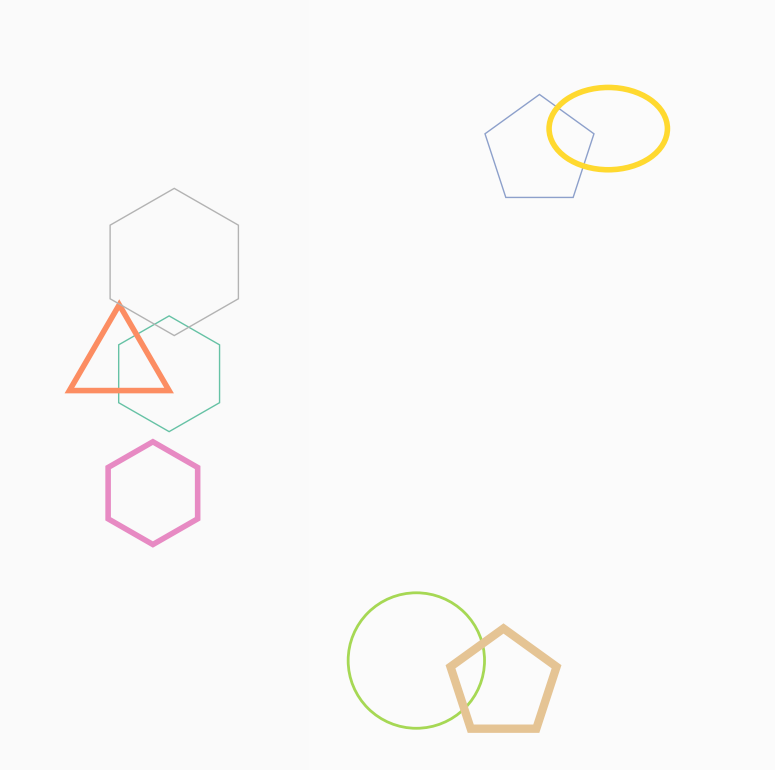[{"shape": "hexagon", "thickness": 0.5, "radius": 0.38, "center": [0.218, 0.515]}, {"shape": "triangle", "thickness": 2, "radius": 0.37, "center": [0.154, 0.53]}, {"shape": "pentagon", "thickness": 0.5, "radius": 0.37, "center": [0.696, 0.803]}, {"shape": "hexagon", "thickness": 2, "radius": 0.33, "center": [0.197, 0.36]}, {"shape": "circle", "thickness": 1, "radius": 0.44, "center": [0.537, 0.142]}, {"shape": "oval", "thickness": 2, "radius": 0.38, "center": [0.785, 0.833]}, {"shape": "pentagon", "thickness": 3, "radius": 0.36, "center": [0.65, 0.112]}, {"shape": "hexagon", "thickness": 0.5, "radius": 0.48, "center": [0.225, 0.66]}]